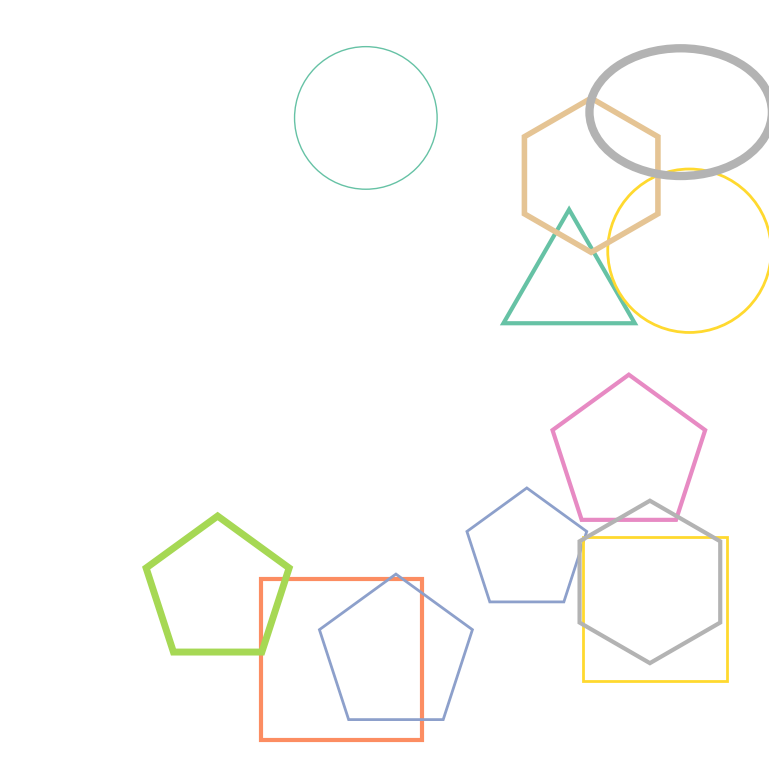[{"shape": "triangle", "thickness": 1.5, "radius": 0.49, "center": [0.739, 0.629]}, {"shape": "circle", "thickness": 0.5, "radius": 0.46, "center": [0.475, 0.847]}, {"shape": "square", "thickness": 1.5, "radius": 0.52, "center": [0.444, 0.144]}, {"shape": "pentagon", "thickness": 1, "radius": 0.41, "center": [0.684, 0.284]}, {"shape": "pentagon", "thickness": 1, "radius": 0.52, "center": [0.514, 0.15]}, {"shape": "pentagon", "thickness": 1.5, "radius": 0.52, "center": [0.817, 0.409]}, {"shape": "pentagon", "thickness": 2.5, "radius": 0.49, "center": [0.283, 0.232]}, {"shape": "square", "thickness": 1, "radius": 0.47, "center": [0.851, 0.209]}, {"shape": "circle", "thickness": 1, "radius": 0.53, "center": [0.895, 0.674]}, {"shape": "hexagon", "thickness": 2, "radius": 0.5, "center": [0.768, 0.772]}, {"shape": "hexagon", "thickness": 1.5, "radius": 0.53, "center": [0.844, 0.244]}, {"shape": "oval", "thickness": 3, "radius": 0.59, "center": [0.884, 0.854]}]